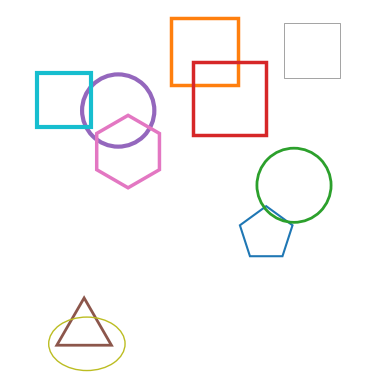[{"shape": "pentagon", "thickness": 1.5, "radius": 0.36, "center": [0.691, 0.393]}, {"shape": "square", "thickness": 2.5, "radius": 0.44, "center": [0.53, 0.867]}, {"shape": "circle", "thickness": 2, "radius": 0.48, "center": [0.764, 0.519]}, {"shape": "square", "thickness": 2.5, "radius": 0.47, "center": [0.596, 0.745]}, {"shape": "circle", "thickness": 3, "radius": 0.47, "center": [0.307, 0.713]}, {"shape": "triangle", "thickness": 2, "radius": 0.41, "center": [0.219, 0.144]}, {"shape": "hexagon", "thickness": 2.5, "radius": 0.47, "center": [0.333, 0.606]}, {"shape": "square", "thickness": 0.5, "radius": 0.36, "center": [0.81, 0.869]}, {"shape": "oval", "thickness": 1, "radius": 0.5, "center": [0.226, 0.107]}, {"shape": "square", "thickness": 3, "radius": 0.35, "center": [0.165, 0.74]}]